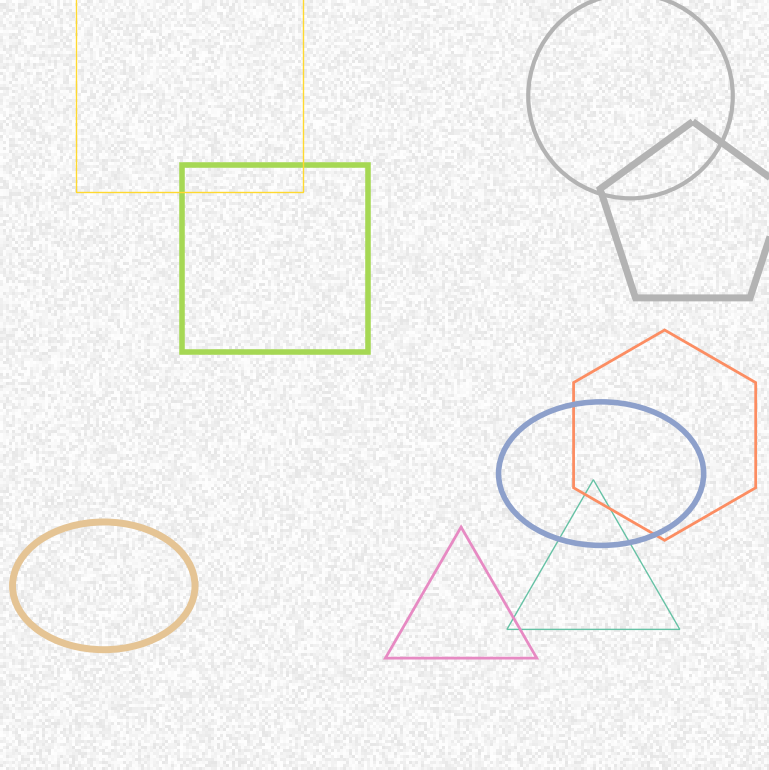[{"shape": "triangle", "thickness": 0.5, "radius": 0.65, "center": [0.771, 0.247]}, {"shape": "hexagon", "thickness": 1, "radius": 0.68, "center": [0.863, 0.435]}, {"shape": "oval", "thickness": 2, "radius": 0.67, "center": [0.781, 0.385]}, {"shape": "triangle", "thickness": 1, "radius": 0.57, "center": [0.599, 0.202]}, {"shape": "square", "thickness": 2, "radius": 0.61, "center": [0.357, 0.664]}, {"shape": "square", "thickness": 0.5, "radius": 0.74, "center": [0.246, 0.898]}, {"shape": "oval", "thickness": 2.5, "radius": 0.59, "center": [0.135, 0.239]}, {"shape": "pentagon", "thickness": 2.5, "radius": 0.63, "center": [0.9, 0.716]}, {"shape": "circle", "thickness": 1.5, "radius": 0.66, "center": [0.819, 0.875]}]